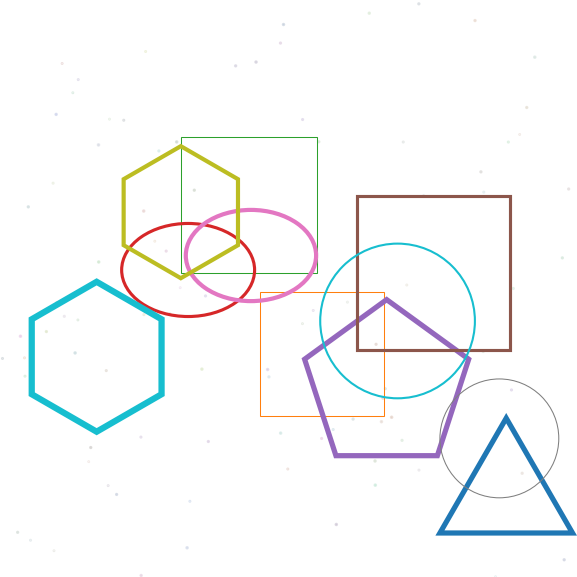[{"shape": "triangle", "thickness": 2.5, "radius": 0.66, "center": [0.877, 0.142]}, {"shape": "square", "thickness": 0.5, "radius": 0.54, "center": [0.558, 0.386]}, {"shape": "square", "thickness": 0.5, "radius": 0.59, "center": [0.431, 0.644]}, {"shape": "oval", "thickness": 1.5, "radius": 0.58, "center": [0.326, 0.532]}, {"shape": "pentagon", "thickness": 2.5, "radius": 0.75, "center": [0.67, 0.331]}, {"shape": "square", "thickness": 1.5, "radius": 0.67, "center": [0.751, 0.527]}, {"shape": "oval", "thickness": 2, "radius": 0.56, "center": [0.435, 0.557]}, {"shape": "circle", "thickness": 0.5, "radius": 0.51, "center": [0.865, 0.24]}, {"shape": "hexagon", "thickness": 2, "radius": 0.57, "center": [0.313, 0.632]}, {"shape": "hexagon", "thickness": 3, "radius": 0.65, "center": [0.167, 0.381]}, {"shape": "circle", "thickness": 1, "radius": 0.67, "center": [0.688, 0.443]}]